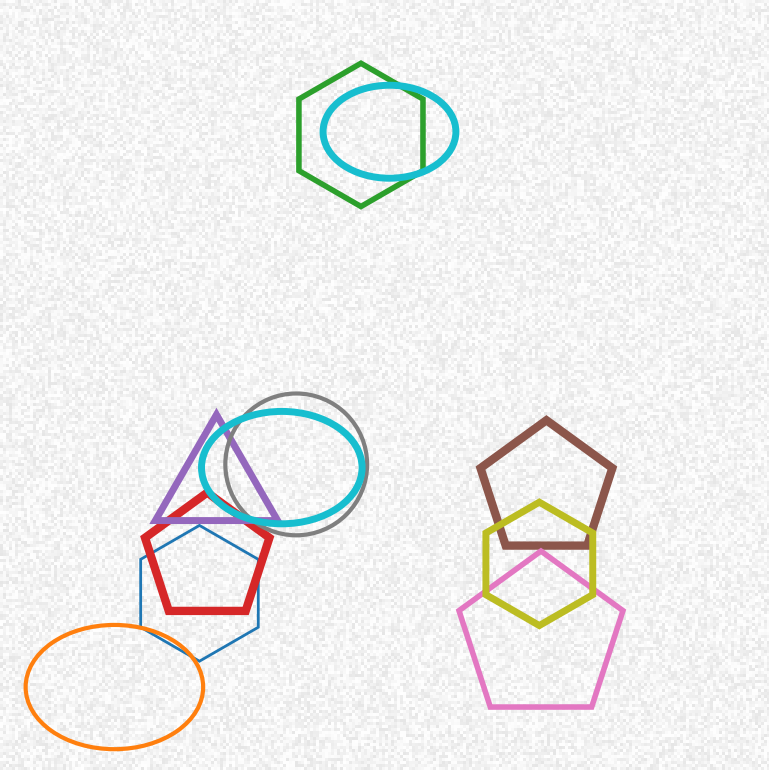[{"shape": "hexagon", "thickness": 1, "radius": 0.44, "center": [0.259, 0.229]}, {"shape": "oval", "thickness": 1.5, "radius": 0.58, "center": [0.149, 0.108]}, {"shape": "hexagon", "thickness": 2, "radius": 0.47, "center": [0.469, 0.825]}, {"shape": "pentagon", "thickness": 3, "radius": 0.42, "center": [0.269, 0.275]}, {"shape": "triangle", "thickness": 2.5, "radius": 0.46, "center": [0.281, 0.37]}, {"shape": "pentagon", "thickness": 3, "radius": 0.45, "center": [0.71, 0.364]}, {"shape": "pentagon", "thickness": 2, "radius": 0.56, "center": [0.703, 0.172]}, {"shape": "circle", "thickness": 1.5, "radius": 0.46, "center": [0.385, 0.397]}, {"shape": "hexagon", "thickness": 2.5, "radius": 0.4, "center": [0.7, 0.268]}, {"shape": "oval", "thickness": 2.5, "radius": 0.43, "center": [0.506, 0.829]}, {"shape": "oval", "thickness": 2.5, "radius": 0.52, "center": [0.366, 0.393]}]